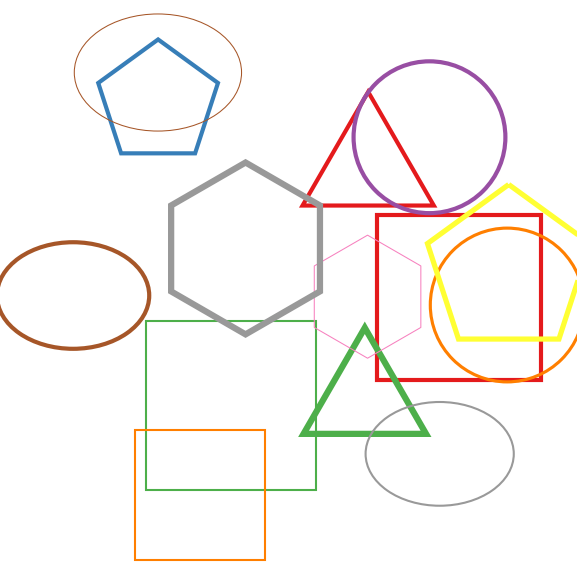[{"shape": "triangle", "thickness": 2, "radius": 0.66, "center": [0.638, 0.709]}, {"shape": "square", "thickness": 2, "radius": 0.71, "center": [0.795, 0.485]}, {"shape": "pentagon", "thickness": 2, "radius": 0.54, "center": [0.274, 0.822]}, {"shape": "square", "thickness": 1, "radius": 0.73, "center": [0.4, 0.297]}, {"shape": "triangle", "thickness": 3, "radius": 0.61, "center": [0.632, 0.309]}, {"shape": "circle", "thickness": 2, "radius": 0.66, "center": [0.744, 0.761]}, {"shape": "circle", "thickness": 1.5, "radius": 0.67, "center": [0.878, 0.471]}, {"shape": "square", "thickness": 1, "radius": 0.56, "center": [0.346, 0.142]}, {"shape": "pentagon", "thickness": 2.5, "radius": 0.74, "center": [0.881, 0.532]}, {"shape": "oval", "thickness": 2, "radius": 0.66, "center": [0.127, 0.487]}, {"shape": "oval", "thickness": 0.5, "radius": 0.72, "center": [0.273, 0.874]}, {"shape": "hexagon", "thickness": 0.5, "radius": 0.53, "center": [0.636, 0.485]}, {"shape": "hexagon", "thickness": 3, "radius": 0.74, "center": [0.425, 0.569]}, {"shape": "oval", "thickness": 1, "radius": 0.64, "center": [0.761, 0.213]}]